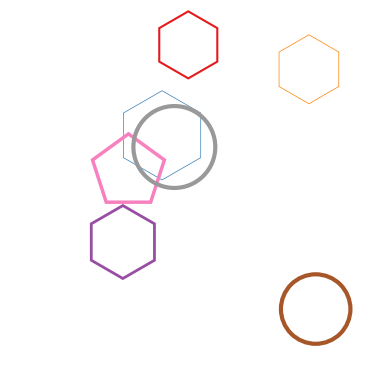[{"shape": "hexagon", "thickness": 1.5, "radius": 0.44, "center": [0.489, 0.883]}, {"shape": "hexagon", "thickness": 0.5, "radius": 0.58, "center": [0.421, 0.649]}, {"shape": "hexagon", "thickness": 2, "radius": 0.47, "center": [0.319, 0.371]}, {"shape": "hexagon", "thickness": 0.5, "radius": 0.45, "center": [0.802, 0.82]}, {"shape": "circle", "thickness": 3, "radius": 0.45, "center": [0.82, 0.197]}, {"shape": "pentagon", "thickness": 2.5, "radius": 0.49, "center": [0.334, 0.554]}, {"shape": "circle", "thickness": 3, "radius": 0.53, "center": [0.453, 0.618]}]